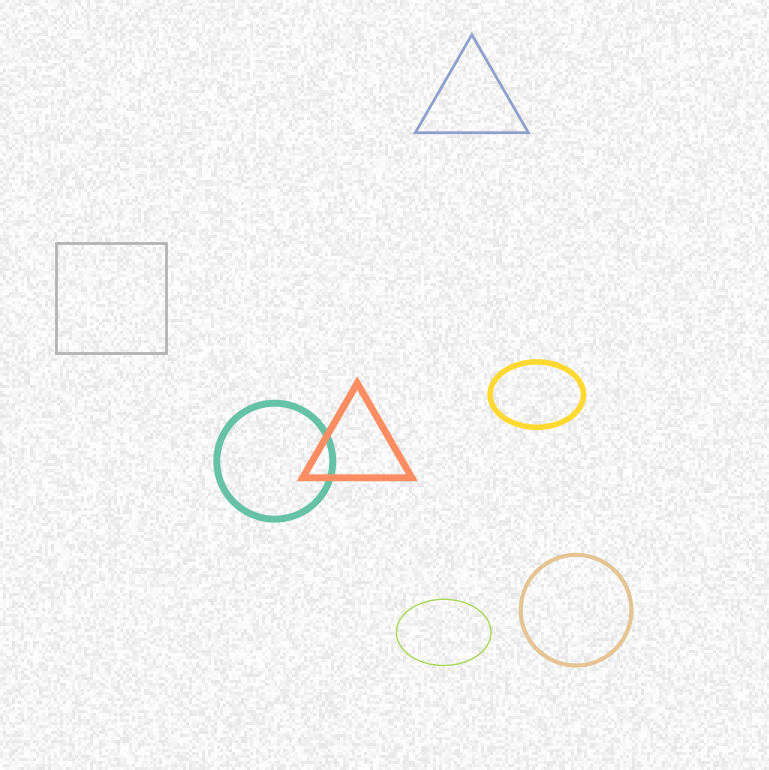[{"shape": "circle", "thickness": 2.5, "radius": 0.38, "center": [0.357, 0.401]}, {"shape": "triangle", "thickness": 2.5, "radius": 0.41, "center": [0.464, 0.42]}, {"shape": "triangle", "thickness": 1, "radius": 0.42, "center": [0.613, 0.87]}, {"shape": "oval", "thickness": 0.5, "radius": 0.31, "center": [0.576, 0.179]}, {"shape": "oval", "thickness": 2, "radius": 0.3, "center": [0.697, 0.488]}, {"shape": "circle", "thickness": 1.5, "radius": 0.36, "center": [0.748, 0.208]}, {"shape": "square", "thickness": 1, "radius": 0.36, "center": [0.144, 0.613]}]